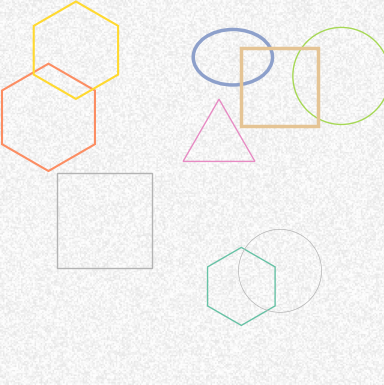[{"shape": "hexagon", "thickness": 1, "radius": 0.51, "center": [0.627, 0.256]}, {"shape": "hexagon", "thickness": 1.5, "radius": 0.7, "center": [0.126, 0.695]}, {"shape": "oval", "thickness": 2.5, "radius": 0.51, "center": [0.605, 0.851]}, {"shape": "triangle", "thickness": 1, "radius": 0.54, "center": [0.569, 0.635]}, {"shape": "circle", "thickness": 1, "radius": 0.63, "center": [0.887, 0.803]}, {"shape": "hexagon", "thickness": 1.5, "radius": 0.63, "center": [0.197, 0.87]}, {"shape": "square", "thickness": 2.5, "radius": 0.5, "center": [0.726, 0.774]}, {"shape": "square", "thickness": 1, "radius": 0.61, "center": [0.271, 0.427]}, {"shape": "circle", "thickness": 0.5, "radius": 0.54, "center": [0.727, 0.297]}]